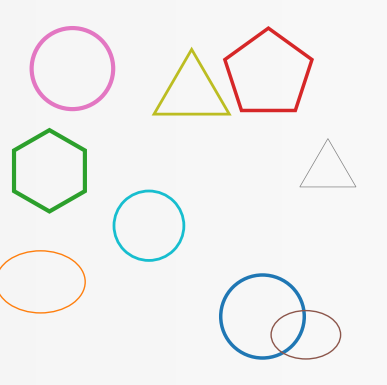[{"shape": "circle", "thickness": 2.5, "radius": 0.54, "center": [0.677, 0.178]}, {"shape": "oval", "thickness": 1, "radius": 0.58, "center": [0.105, 0.268]}, {"shape": "hexagon", "thickness": 3, "radius": 0.53, "center": [0.128, 0.556]}, {"shape": "pentagon", "thickness": 2.5, "radius": 0.59, "center": [0.693, 0.809]}, {"shape": "oval", "thickness": 1, "radius": 0.45, "center": [0.789, 0.13]}, {"shape": "circle", "thickness": 3, "radius": 0.53, "center": [0.187, 0.822]}, {"shape": "triangle", "thickness": 0.5, "radius": 0.42, "center": [0.846, 0.556]}, {"shape": "triangle", "thickness": 2, "radius": 0.56, "center": [0.495, 0.76]}, {"shape": "circle", "thickness": 2, "radius": 0.45, "center": [0.384, 0.414]}]